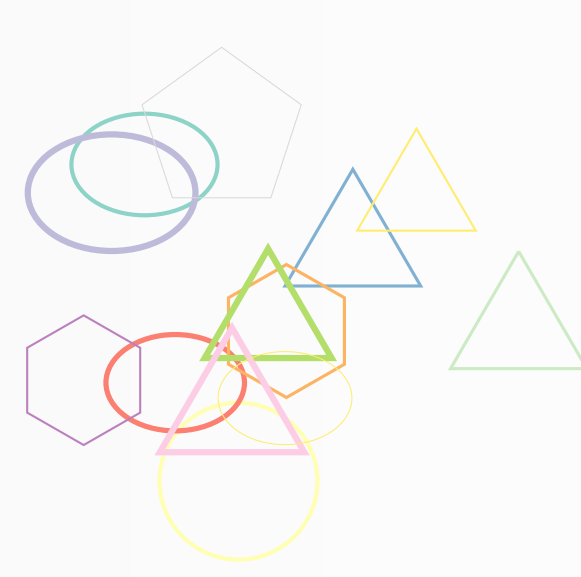[{"shape": "oval", "thickness": 2, "radius": 0.63, "center": [0.249, 0.714]}, {"shape": "circle", "thickness": 2, "radius": 0.68, "center": [0.41, 0.166]}, {"shape": "oval", "thickness": 3, "radius": 0.72, "center": [0.192, 0.665]}, {"shape": "oval", "thickness": 2.5, "radius": 0.6, "center": [0.301, 0.336]}, {"shape": "triangle", "thickness": 1.5, "radius": 0.67, "center": [0.607, 0.571]}, {"shape": "hexagon", "thickness": 1.5, "radius": 0.58, "center": [0.493, 0.426]}, {"shape": "triangle", "thickness": 3, "radius": 0.63, "center": [0.461, 0.442]}, {"shape": "triangle", "thickness": 3, "radius": 0.72, "center": [0.399, 0.288]}, {"shape": "pentagon", "thickness": 0.5, "radius": 0.72, "center": [0.381, 0.773]}, {"shape": "hexagon", "thickness": 1, "radius": 0.56, "center": [0.144, 0.341]}, {"shape": "triangle", "thickness": 1.5, "radius": 0.68, "center": [0.892, 0.428]}, {"shape": "oval", "thickness": 0.5, "radius": 0.58, "center": [0.49, 0.31]}, {"shape": "triangle", "thickness": 1, "radius": 0.59, "center": [0.716, 0.659]}]